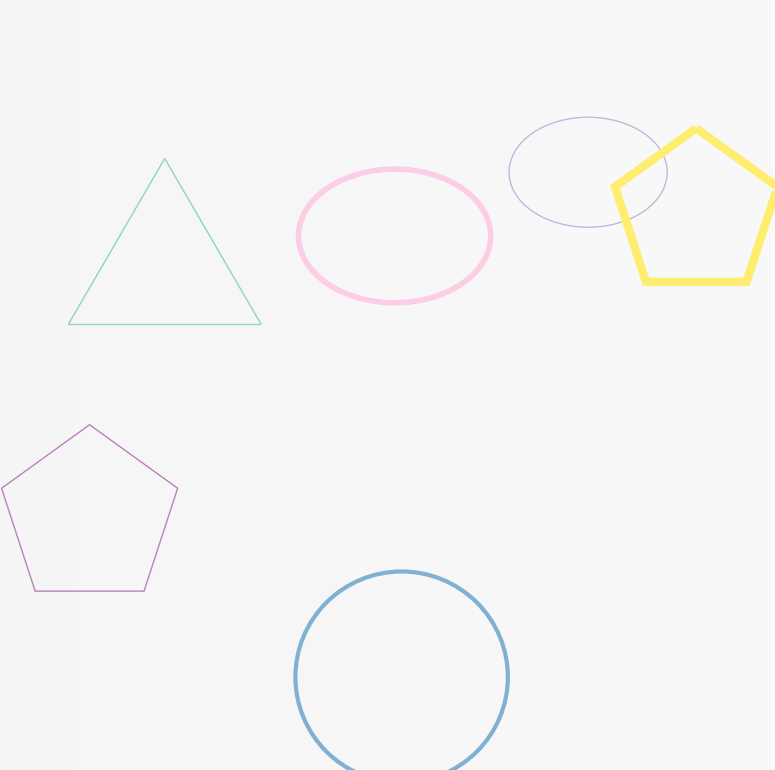[{"shape": "triangle", "thickness": 0.5, "radius": 0.72, "center": [0.213, 0.65]}, {"shape": "oval", "thickness": 0.5, "radius": 0.51, "center": [0.759, 0.776]}, {"shape": "circle", "thickness": 1.5, "radius": 0.69, "center": [0.518, 0.121]}, {"shape": "oval", "thickness": 2, "radius": 0.62, "center": [0.509, 0.694]}, {"shape": "pentagon", "thickness": 0.5, "radius": 0.6, "center": [0.116, 0.329]}, {"shape": "pentagon", "thickness": 3, "radius": 0.55, "center": [0.898, 0.723]}]